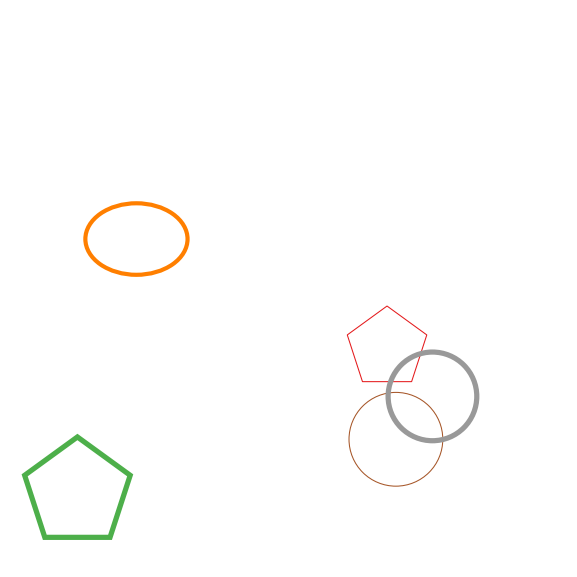[{"shape": "pentagon", "thickness": 0.5, "radius": 0.36, "center": [0.67, 0.397]}, {"shape": "pentagon", "thickness": 2.5, "radius": 0.48, "center": [0.134, 0.146]}, {"shape": "oval", "thickness": 2, "radius": 0.44, "center": [0.236, 0.585]}, {"shape": "circle", "thickness": 0.5, "radius": 0.41, "center": [0.686, 0.238]}, {"shape": "circle", "thickness": 2.5, "radius": 0.38, "center": [0.749, 0.313]}]